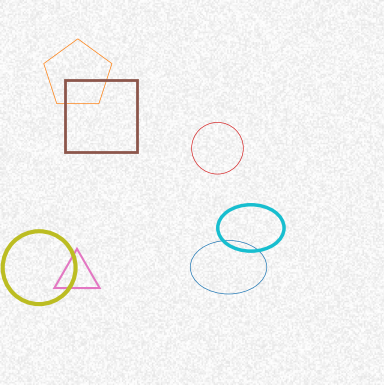[{"shape": "oval", "thickness": 0.5, "radius": 0.5, "center": [0.594, 0.306]}, {"shape": "pentagon", "thickness": 0.5, "radius": 0.47, "center": [0.202, 0.806]}, {"shape": "circle", "thickness": 0.5, "radius": 0.34, "center": [0.565, 0.615]}, {"shape": "square", "thickness": 2, "radius": 0.47, "center": [0.263, 0.698]}, {"shape": "triangle", "thickness": 1.5, "radius": 0.34, "center": [0.2, 0.286]}, {"shape": "circle", "thickness": 3, "radius": 0.47, "center": [0.102, 0.305]}, {"shape": "oval", "thickness": 2.5, "radius": 0.43, "center": [0.652, 0.408]}]